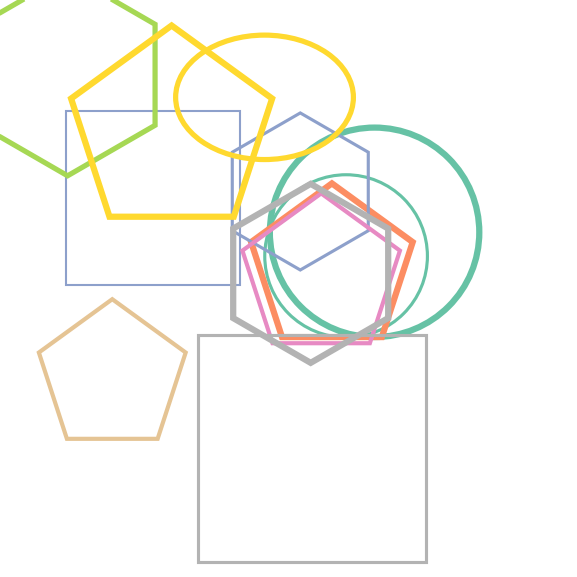[{"shape": "circle", "thickness": 1.5, "radius": 0.7, "center": [0.599, 0.556]}, {"shape": "circle", "thickness": 3, "radius": 0.91, "center": [0.649, 0.597]}, {"shape": "pentagon", "thickness": 3, "radius": 0.74, "center": [0.575, 0.534]}, {"shape": "hexagon", "thickness": 1.5, "radius": 0.68, "center": [0.52, 0.668]}, {"shape": "square", "thickness": 1, "radius": 0.75, "center": [0.265, 0.656]}, {"shape": "pentagon", "thickness": 2, "radius": 0.72, "center": [0.556, 0.521]}, {"shape": "hexagon", "thickness": 2.5, "radius": 0.87, "center": [0.117, 0.87]}, {"shape": "pentagon", "thickness": 3, "radius": 0.92, "center": [0.297, 0.772]}, {"shape": "oval", "thickness": 2.5, "radius": 0.77, "center": [0.458, 0.831]}, {"shape": "pentagon", "thickness": 2, "radius": 0.67, "center": [0.194, 0.347]}, {"shape": "square", "thickness": 1.5, "radius": 0.98, "center": [0.54, 0.222]}, {"shape": "hexagon", "thickness": 3, "radius": 0.77, "center": [0.538, 0.526]}]